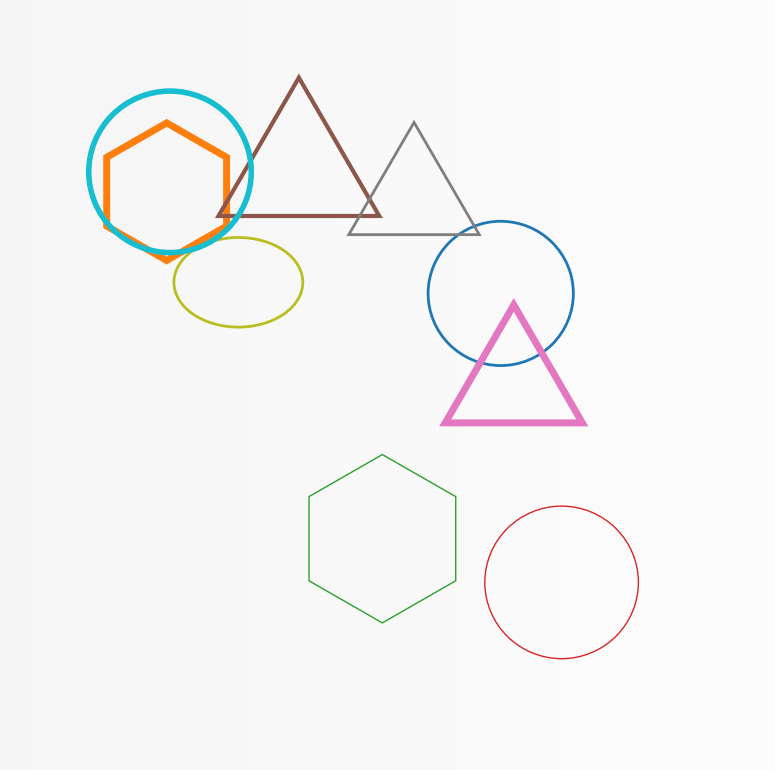[{"shape": "circle", "thickness": 1, "radius": 0.47, "center": [0.646, 0.619]}, {"shape": "hexagon", "thickness": 2.5, "radius": 0.45, "center": [0.215, 0.751]}, {"shape": "hexagon", "thickness": 0.5, "radius": 0.55, "center": [0.493, 0.3]}, {"shape": "circle", "thickness": 0.5, "radius": 0.5, "center": [0.725, 0.244]}, {"shape": "triangle", "thickness": 1.5, "radius": 0.6, "center": [0.386, 0.779]}, {"shape": "triangle", "thickness": 2.5, "radius": 0.51, "center": [0.663, 0.502]}, {"shape": "triangle", "thickness": 1, "radius": 0.49, "center": [0.534, 0.744]}, {"shape": "oval", "thickness": 1, "radius": 0.42, "center": [0.308, 0.633]}, {"shape": "circle", "thickness": 2, "radius": 0.52, "center": [0.219, 0.777]}]